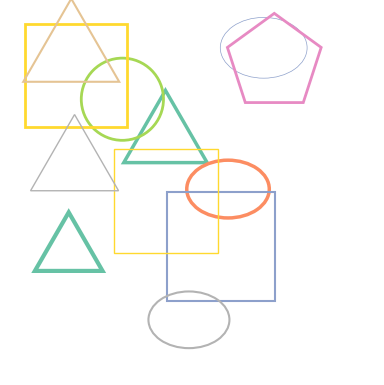[{"shape": "triangle", "thickness": 2.5, "radius": 0.62, "center": [0.43, 0.64]}, {"shape": "triangle", "thickness": 3, "radius": 0.51, "center": [0.178, 0.347]}, {"shape": "oval", "thickness": 2.5, "radius": 0.54, "center": [0.592, 0.509]}, {"shape": "oval", "thickness": 0.5, "radius": 0.56, "center": [0.685, 0.876]}, {"shape": "square", "thickness": 1.5, "radius": 0.71, "center": [0.574, 0.361]}, {"shape": "pentagon", "thickness": 2, "radius": 0.64, "center": [0.712, 0.837]}, {"shape": "circle", "thickness": 2, "radius": 0.53, "center": [0.318, 0.742]}, {"shape": "square", "thickness": 2, "radius": 0.67, "center": [0.197, 0.803]}, {"shape": "square", "thickness": 1, "radius": 0.67, "center": [0.432, 0.478]}, {"shape": "triangle", "thickness": 1.5, "radius": 0.72, "center": [0.185, 0.86]}, {"shape": "triangle", "thickness": 1, "radius": 0.66, "center": [0.194, 0.571]}, {"shape": "oval", "thickness": 1.5, "radius": 0.53, "center": [0.491, 0.169]}]